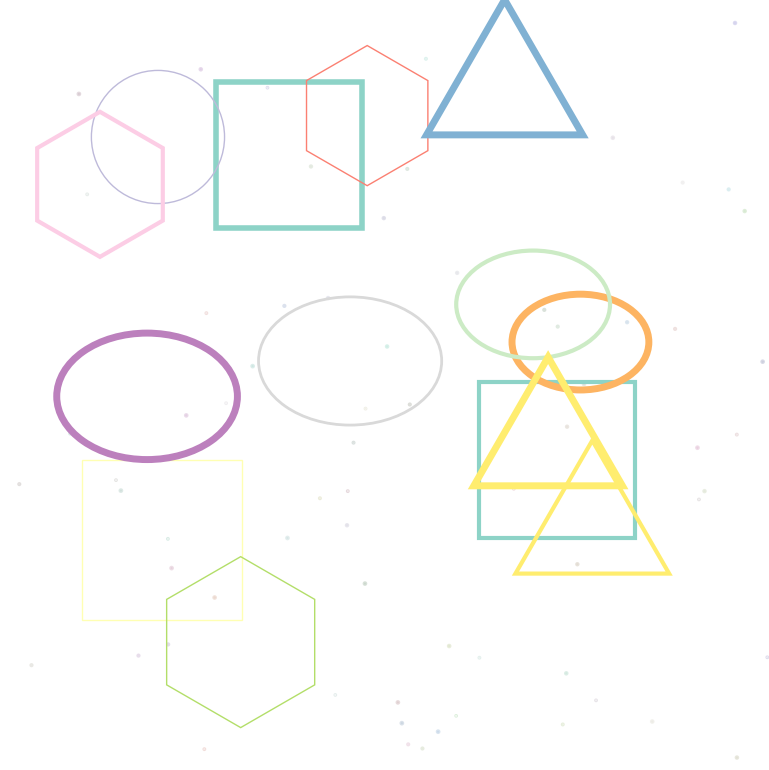[{"shape": "square", "thickness": 2, "radius": 0.47, "center": [0.376, 0.799]}, {"shape": "square", "thickness": 1.5, "radius": 0.51, "center": [0.723, 0.402]}, {"shape": "square", "thickness": 0.5, "radius": 0.52, "center": [0.21, 0.299]}, {"shape": "circle", "thickness": 0.5, "radius": 0.43, "center": [0.205, 0.822]}, {"shape": "hexagon", "thickness": 0.5, "radius": 0.45, "center": [0.477, 0.85]}, {"shape": "triangle", "thickness": 2.5, "radius": 0.59, "center": [0.655, 0.883]}, {"shape": "oval", "thickness": 2.5, "radius": 0.44, "center": [0.754, 0.556]}, {"shape": "hexagon", "thickness": 0.5, "radius": 0.56, "center": [0.313, 0.166]}, {"shape": "hexagon", "thickness": 1.5, "radius": 0.47, "center": [0.13, 0.761]}, {"shape": "oval", "thickness": 1, "radius": 0.59, "center": [0.455, 0.531]}, {"shape": "oval", "thickness": 2.5, "radius": 0.59, "center": [0.191, 0.485]}, {"shape": "oval", "thickness": 1.5, "radius": 0.5, "center": [0.692, 0.605]}, {"shape": "triangle", "thickness": 2.5, "radius": 0.56, "center": [0.712, 0.425]}, {"shape": "triangle", "thickness": 1.5, "radius": 0.58, "center": [0.769, 0.313]}]